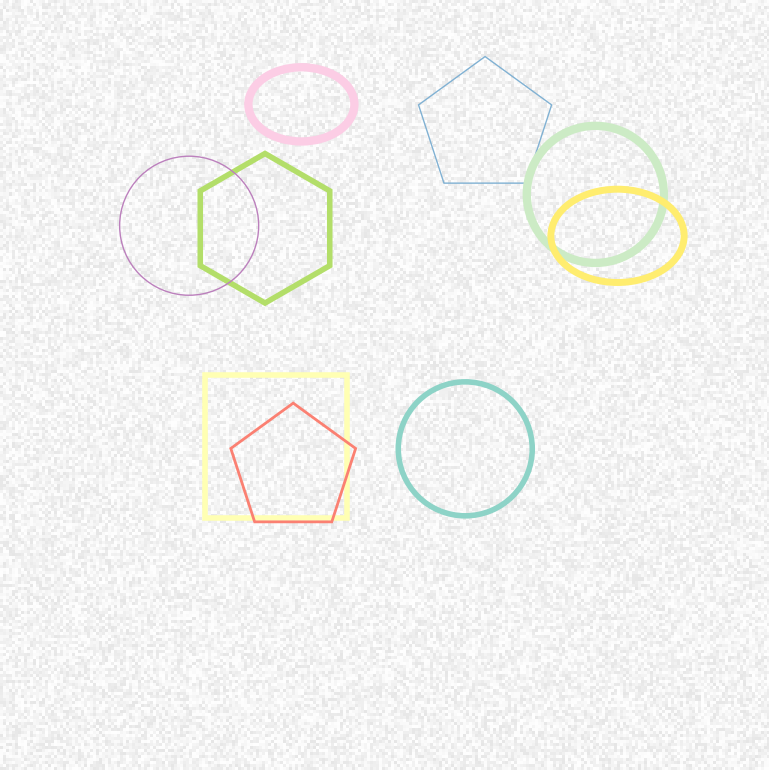[{"shape": "circle", "thickness": 2, "radius": 0.43, "center": [0.604, 0.417]}, {"shape": "square", "thickness": 2, "radius": 0.46, "center": [0.358, 0.42]}, {"shape": "pentagon", "thickness": 1, "radius": 0.43, "center": [0.381, 0.391]}, {"shape": "pentagon", "thickness": 0.5, "radius": 0.45, "center": [0.63, 0.836]}, {"shape": "hexagon", "thickness": 2, "radius": 0.49, "center": [0.344, 0.704]}, {"shape": "oval", "thickness": 3, "radius": 0.34, "center": [0.391, 0.864]}, {"shape": "circle", "thickness": 0.5, "radius": 0.45, "center": [0.246, 0.707]}, {"shape": "circle", "thickness": 3, "radius": 0.45, "center": [0.773, 0.748]}, {"shape": "oval", "thickness": 2.5, "radius": 0.43, "center": [0.802, 0.694]}]